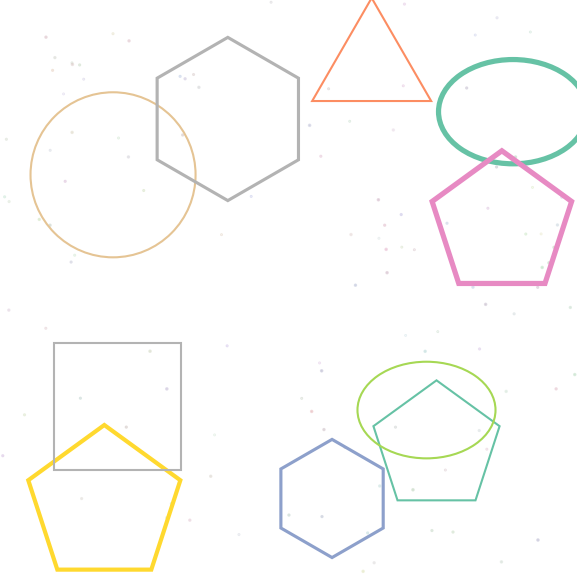[{"shape": "oval", "thickness": 2.5, "radius": 0.64, "center": [0.888, 0.806]}, {"shape": "pentagon", "thickness": 1, "radius": 0.57, "center": [0.756, 0.226]}, {"shape": "triangle", "thickness": 1, "radius": 0.59, "center": [0.644, 0.884]}, {"shape": "hexagon", "thickness": 1.5, "radius": 0.51, "center": [0.575, 0.136]}, {"shape": "pentagon", "thickness": 2.5, "radius": 0.64, "center": [0.869, 0.611]}, {"shape": "oval", "thickness": 1, "radius": 0.6, "center": [0.739, 0.289]}, {"shape": "pentagon", "thickness": 2, "radius": 0.69, "center": [0.181, 0.125]}, {"shape": "circle", "thickness": 1, "radius": 0.71, "center": [0.196, 0.696]}, {"shape": "hexagon", "thickness": 1.5, "radius": 0.71, "center": [0.394, 0.793]}, {"shape": "square", "thickness": 1, "radius": 0.55, "center": [0.204, 0.295]}]